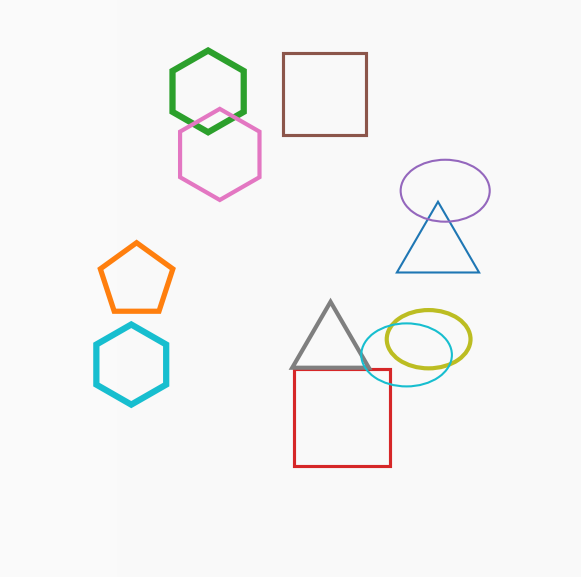[{"shape": "triangle", "thickness": 1, "radius": 0.41, "center": [0.754, 0.568]}, {"shape": "pentagon", "thickness": 2.5, "radius": 0.33, "center": [0.235, 0.513]}, {"shape": "hexagon", "thickness": 3, "radius": 0.35, "center": [0.358, 0.841]}, {"shape": "square", "thickness": 1.5, "radius": 0.42, "center": [0.588, 0.276]}, {"shape": "oval", "thickness": 1, "radius": 0.38, "center": [0.766, 0.669]}, {"shape": "square", "thickness": 1.5, "radius": 0.36, "center": [0.558, 0.836]}, {"shape": "hexagon", "thickness": 2, "radius": 0.39, "center": [0.378, 0.732]}, {"shape": "triangle", "thickness": 2, "radius": 0.38, "center": [0.569, 0.4]}, {"shape": "oval", "thickness": 2, "radius": 0.36, "center": [0.737, 0.412]}, {"shape": "oval", "thickness": 1, "radius": 0.39, "center": [0.699, 0.385]}, {"shape": "hexagon", "thickness": 3, "radius": 0.35, "center": [0.226, 0.368]}]